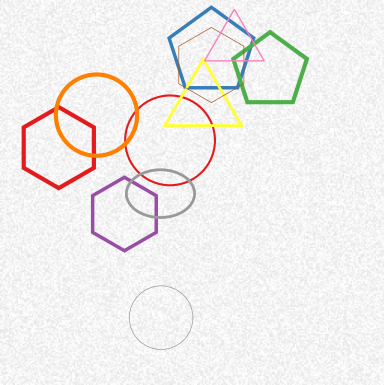[{"shape": "hexagon", "thickness": 3, "radius": 0.53, "center": [0.153, 0.617]}, {"shape": "circle", "thickness": 1.5, "radius": 0.58, "center": [0.442, 0.635]}, {"shape": "pentagon", "thickness": 2.5, "radius": 0.58, "center": [0.549, 0.865]}, {"shape": "pentagon", "thickness": 3, "radius": 0.5, "center": [0.702, 0.816]}, {"shape": "hexagon", "thickness": 2.5, "radius": 0.48, "center": [0.323, 0.444]}, {"shape": "circle", "thickness": 3, "radius": 0.53, "center": [0.251, 0.701]}, {"shape": "triangle", "thickness": 2, "radius": 0.57, "center": [0.528, 0.731]}, {"shape": "hexagon", "thickness": 0.5, "radius": 0.49, "center": [0.549, 0.831]}, {"shape": "triangle", "thickness": 1, "radius": 0.45, "center": [0.609, 0.887]}, {"shape": "oval", "thickness": 2, "radius": 0.44, "center": [0.417, 0.497]}, {"shape": "circle", "thickness": 0.5, "radius": 0.41, "center": [0.418, 0.175]}]